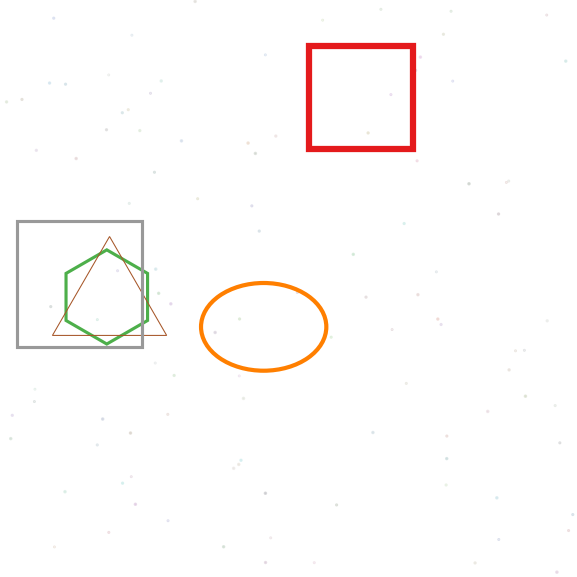[{"shape": "square", "thickness": 3, "radius": 0.45, "center": [0.625, 0.83]}, {"shape": "hexagon", "thickness": 1.5, "radius": 0.41, "center": [0.185, 0.485]}, {"shape": "oval", "thickness": 2, "radius": 0.54, "center": [0.457, 0.433]}, {"shape": "triangle", "thickness": 0.5, "radius": 0.57, "center": [0.19, 0.475]}, {"shape": "square", "thickness": 1.5, "radius": 0.54, "center": [0.138, 0.507]}]